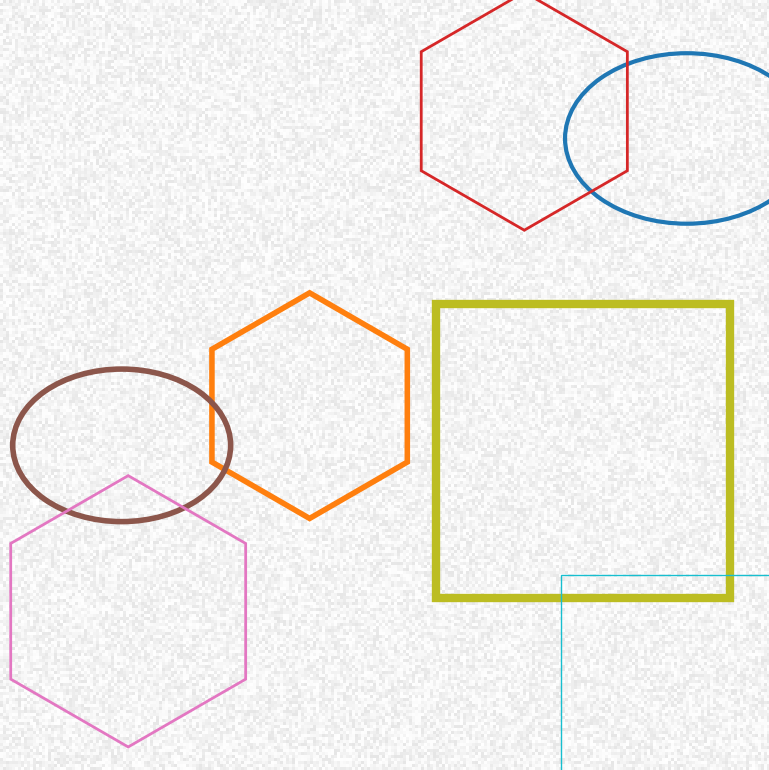[{"shape": "oval", "thickness": 1.5, "radius": 0.79, "center": [0.892, 0.82]}, {"shape": "hexagon", "thickness": 2, "radius": 0.73, "center": [0.402, 0.473]}, {"shape": "hexagon", "thickness": 1, "radius": 0.77, "center": [0.681, 0.856]}, {"shape": "oval", "thickness": 2, "radius": 0.71, "center": [0.158, 0.422]}, {"shape": "hexagon", "thickness": 1, "radius": 0.88, "center": [0.166, 0.206]}, {"shape": "square", "thickness": 3, "radius": 0.95, "center": [0.757, 0.414]}, {"shape": "square", "thickness": 0.5, "radius": 0.76, "center": [0.882, 0.101]}]